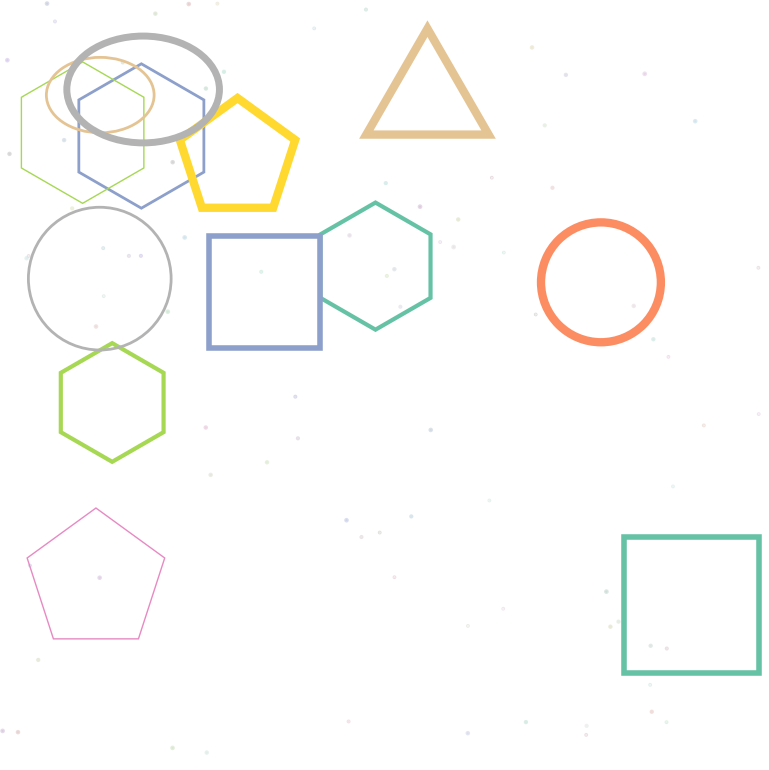[{"shape": "square", "thickness": 2, "radius": 0.44, "center": [0.898, 0.214]}, {"shape": "hexagon", "thickness": 1.5, "radius": 0.41, "center": [0.488, 0.654]}, {"shape": "circle", "thickness": 3, "radius": 0.39, "center": [0.78, 0.633]}, {"shape": "square", "thickness": 2, "radius": 0.36, "center": [0.344, 0.621]}, {"shape": "hexagon", "thickness": 1, "radius": 0.47, "center": [0.184, 0.823]}, {"shape": "pentagon", "thickness": 0.5, "radius": 0.47, "center": [0.125, 0.246]}, {"shape": "hexagon", "thickness": 1.5, "radius": 0.39, "center": [0.146, 0.477]}, {"shape": "hexagon", "thickness": 0.5, "radius": 0.46, "center": [0.107, 0.828]}, {"shape": "pentagon", "thickness": 3, "radius": 0.39, "center": [0.308, 0.794]}, {"shape": "oval", "thickness": 1, "radius": 0.35, "center": [0.13, 0.877]}, {"shape": "triangle", "thickness": 3, "radius": 0.46, "center": [0.555, 0.871]}, {"shape": "circle", "thickness": 1, "radius": 0.46, "center": [0.13, 0.638]}, {"shape": "oval", "thickness": 2.5, "radius": 0.5, "center": [0.186, 0.884]}]